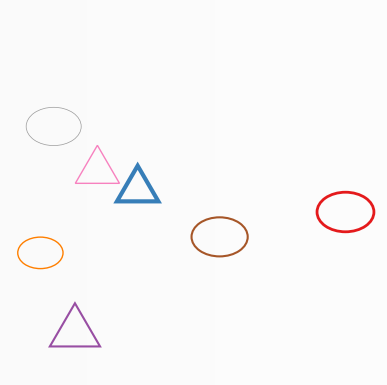[{"shape": "oval", "thickness": 2, "radius": 0.37, "center": [0.892, 0.449]}, {"shape": "triangle", "thickness": 3, "radius": 0.31, "center": [0.355, 0.508]}, {"shape": "triangle", "thickness": 1.5, "radius": 0.37, "center": [0.193, 0.138]}, {"shape": "oval", "thickness": 1, "radius": 0.29, "center": [0.104, 0.343]}, {"shape": "oval", "thickness": 1.5, "radius": 0.36, "center": [0.567, 0.385]}, {"shape": "triangle", "thickness": 1, "radius": 0.33, "center": [0.251, 0.557]}, {"shape": "oval", "thickness": 0.5, "radius": 0.36, "center": [0.139, 0.672]}]